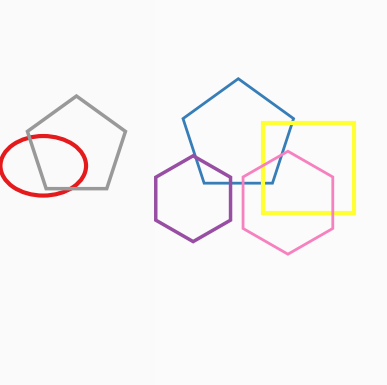[{"shape": "oval", "thickness": 3, "radius": 0.55, "center": [0.112, 0.569]}, {"shape": "pentagon", "thickness": 2, "radius": 0.75, "center": [0.615, 0.646]}, {"shape": "hexagon", "thickness": 2.5, "radius": 0.56, "center": [0.498, 0.484]}, {"shape": "square", "thickness": 3, "radius": 0.58, "center": [0.796, 0.563]}, {"shape": "hexagon", "thickness": 2, "radius": 0.67, "center": [0.743, 0.473]}, {"shape": "pentagon", "thickness": 2.5, "radius": 0.66, "center": [0.197, 0.618]}]